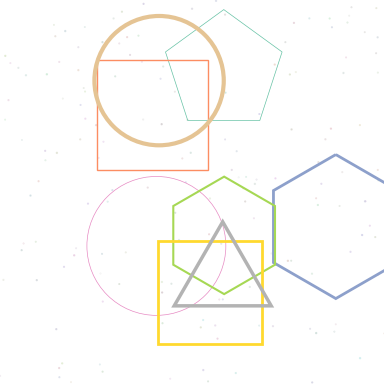[{"shape": "pentagon", "thickness": 0.5, "radius": 0.8, "center": [0.581, 0.816]}, {"shape": "square", "thickness": 1, "radius": 0.72, "center": [0.396, 0.701]}, {"shape": "hexagon", "thickness": 2, "radius": 0.93, "center": [0.872, 0.412]}, {"shape": "circle", "thickness": 0.5, "radius": 0.9, "center": [0.406, 0.361]}, {"shape": "hexagon", "thickness": 1.5, "radius": 0.76, "center": [0.582, 0.389]}, {"shape": "square", "thickness": 2, "radius": 0.67, "center": [0.545, 0.24]}, {"shape": "circle", "thickness": 3, "radius": 0.84, "center": [0.413, 0.791]}, {"shape": "triangle", "thickness": 2.5, "radius": 0.73, "center": [0.578, 0.278]}]